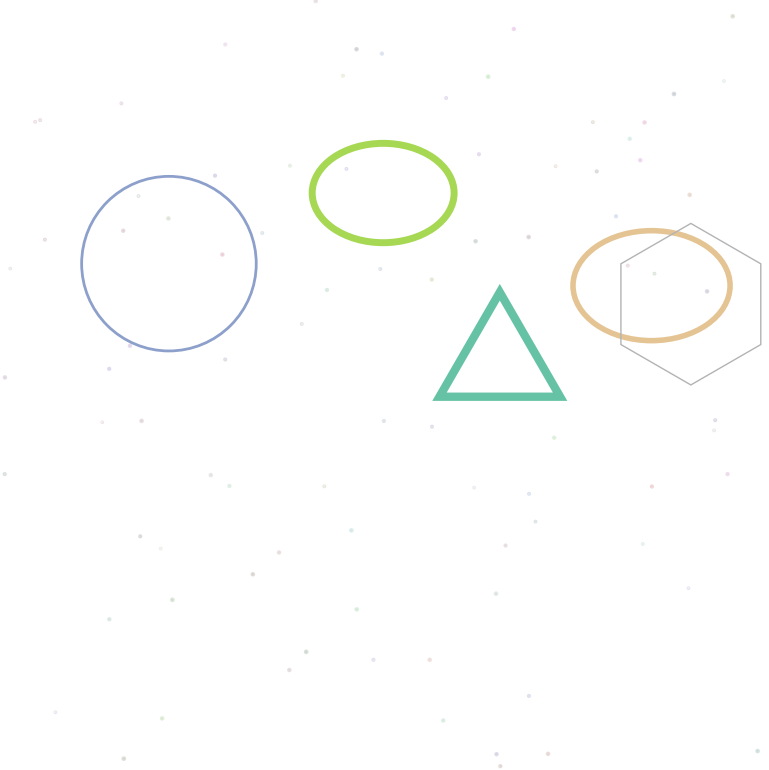[{"shape": "triangle", "thickness": 3, "radius": 0.45, "center": [0.649, 0.53]}, {"shape": "circle", "thickness": 1, "radius": 0.57, "center": [0.219, 0.658]}, {"shape": "oval", "thickness": 2.5, "radius": 0.46, "center": [0.498, 0.749]}, {"shape": "oval", "thickness": 2, "radius": 0.51, "center": [0.846, 0.629]}, {"shape": "hexagon", "thickness": 0.5, "radius": 0.52, "center": [0.897, 0.605]}]